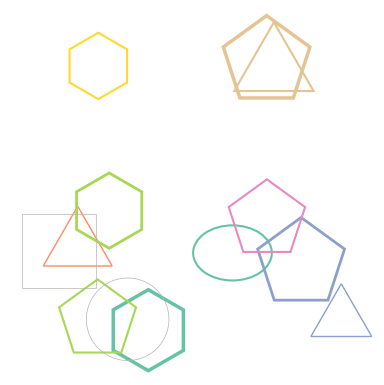[{"shape": "hexagon", "thickness": 2.5, "radius": 0.53, "center": [0.385, 0.142]}, {"shape": "oval", "thickness": 1.5, "radius": 0.51, "center": [0.604, 0.343]}, {"shape": "triangle", "thickness": 1, "radius": 0.52, "center": [0.202, 0.361]}, {"shape": "triangle", "thickness": 1, "radius": 0.46, "center": [0.886, 0.172]}, {"shape": "pentagon", "thickness": 2, "radius": 0.59, "center": [0.782, 0.316]}, {"shape": "pentagon", "thickness": 1.5, "radius": 0.52, "center": [0.693, 0.43]}, {"shape": "pentagon", "thickness": 1.5, "radius": 0.53, "center": [0.253, 0.169]}, {"shape": "hexagon", "thickness": 2, "radius": 0.49, "center": [0.284, 0.453]}, {"shape": "hexagon", "thickness": 1.5, "radius": 0.43, "center": [0.255, 0.829]}, {"shape": "triangle", "thickness": 1.5, "radius": 0.6, "center": [0.711, 0.823]}, {"shape": "pentagon", "thickness": 2.5, "radius": 0.59, "center": [0.692, 0.841]}, {"shape": "circle", "thickness": 0.5, "radius": 0.54, "center": [0.332, 0.171]}, {"shape": "square", "thickness": 0.5, "radius": 0.48, "center": [0.153, 0.348]}]